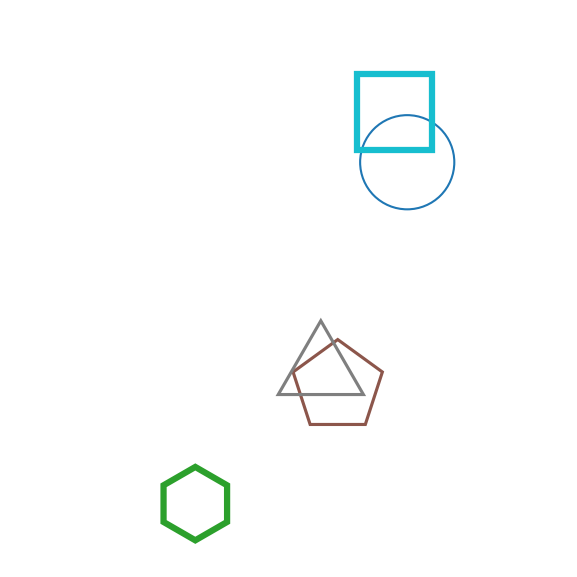[{"shape": "circle", "thickness": 1, "radius": 0.41, "center": [0.705, 0.718]}, {"shape": "hexagon", "thickness": 3, "radius": 0.32, "center": [0.338, 0.127]}, {"shape": "pentagon", "thickness": 1.5, "radius": 0.41, "center": [0.585, 0.33]}, {"shape": "triangle", "thickness": 1.5, "radius": 0.43, "center": [0.556, 0.359]}, {"shape": "square", "thickness": 3, "radius": 0.33, "center": [0.684, 0.805]}]